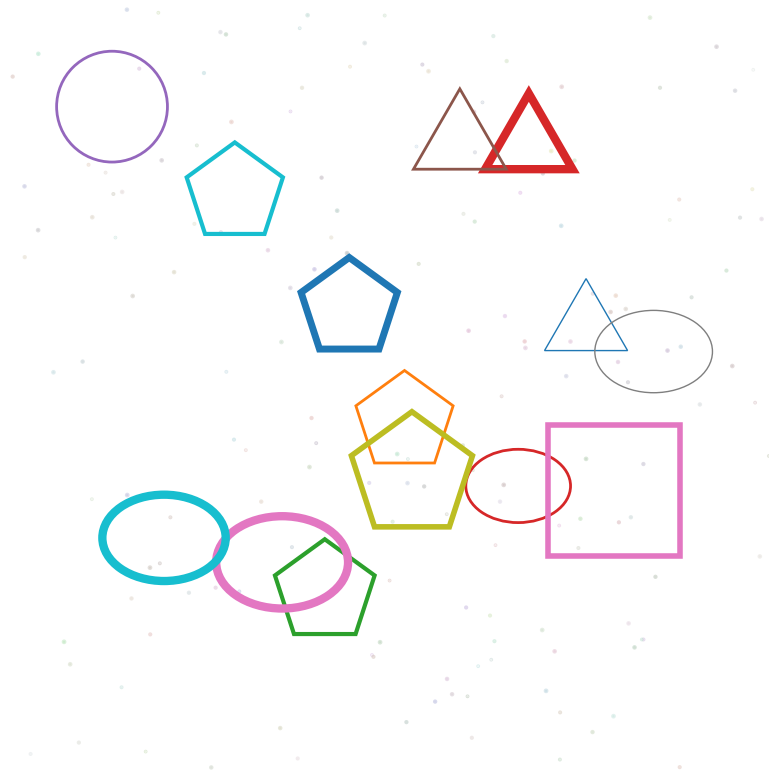[{"shape": "pentagon", "thickness": 2.5, "radius": 0.33, "center": [0.454, 0.6]}, {"shape": "triangle", "thickness": 0.5, "radius": 0.31, "center": [0.761, 0.576]}, {"shape": "pentagon", "thickness": 1, "radius": 0.33, "center": [0.525, 0.452]}, {"shape": "pentagon", "thickness": 1.5, "radius": 0.34, "center": [0.422, 0.232]}, {"shape": "oval", "thickness": 1, "radius": 0.34, "center": [0.673, 0.369]}, {"shape": "triangle", "thickness": 3, "radius": 0.33, "center": [0.687, 0.813]}, {"shape": "circle", "thickness": 1, "radius": 0.36, "center": [0.145, 0.862]}, {"shape": "triangle", "thickness": 1, "radius": 0.35, "center": [0.597, 0.815]}, {"shape": "square", "thickness": 2, "radius": 0.43, "center": [0.797, 0.363]}, {"shape": "oval", "thickness": 3, "radius": 0.43, "center": [0.366, 0.27]}, {"shape": "oval", "thickness": 0.5, "radius": 0.38, "center": [0.849, 0.543]}, {"shape": "pentagon", "thickness": 2, "radius": 0.41, "center": [0.535, 0.383]}, {"shape": "pentagon", "thickness": 1.5, "radius": 0.33, "center": [0.305, 0.749]}, {"shape": "oval", "thickness": 3, "radius": 0.4, "center": [0.213, 0.301]}]